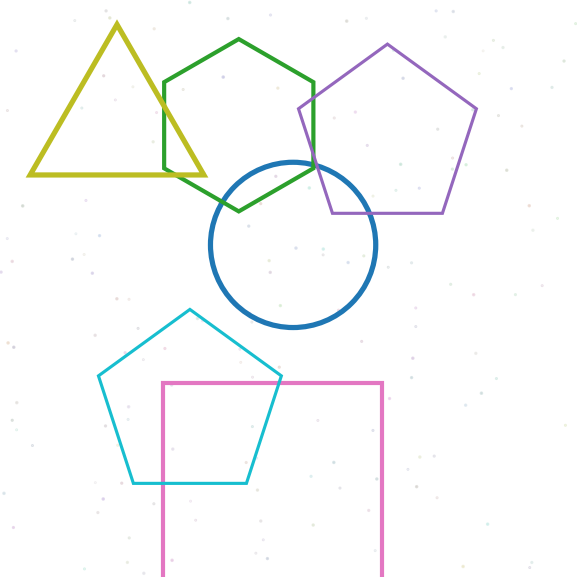[{"shape": "circle", "thickness": 2.5, "radius": 0.72, "center": [0.508, 0.575]}, {"shape": "hexagon", "thickness": 2, "radius": 0.75, "center": [0.413, 0.782]}, {"shape": "pentagon", "thickness": 1.5, "radius": 0.81, "center": [0.671, 0.761]}, {"shape": "square", "thickness": 2, "radius": 0.95, "center": [0.472, 0.146]}, {"shape": "triangle", "thickness": 2.5, "radius": 0.87, "center": [0.203, 0.783]}, {"shape": "pentagon", "thickness": 1.5, "radius": 0.83, "center": [0.329, 0.297]}]